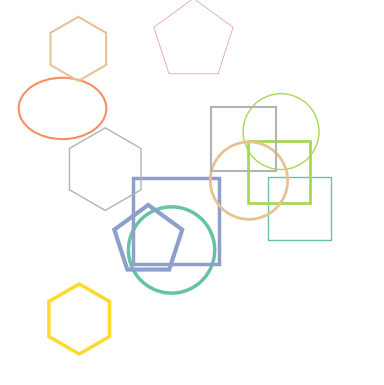[{"shape": "square", "thickness": 1, "radius": 0.41, "center": [0.777, 0.458]}, {"shape": "circle", "thickness": 2.5, "radius": 0.56, "center": [0.446, 0.351]}, {"shape": "oval", "thickness": 1.5, "radius": 0.57, "center": [0.162, 0.718]}, {"shape": "square", "thickness": 2.5, "radius": 0.56, "center": [0.457, 0.426]}, {"shape": "pentagon", "thickness": 3, "radius": 0.46, "center": [0.385, 0.375]}, {"shape": "pentagon", "thickness": 0.5, "radius": 0.54, "center": [0.503, 0.896]}, {"shape": "square", "thickness": 2, "radius": 0.4, "center": [0.725, 0.553]}, {"shape": "circle", "thickness": 1, "radius": 0.49, "center": [0.73, 0.658]}, {"shape": "hexagon", "thickness": 2.5, "radius": 0.46, "center": [0.206, 0.171]}, {"shape": "hexagon", "thickness": 1.5, "radius": 0.42, "center": [0.203, 0.873]}, {"shape": "circle", "thickness": 2, "radius": 0.5, "center": [0.647, 0.531]}, {"shape": "square", "thickness": 1.5, "radius": 0.42, "center": [0.633, 0.639]}, {"shape": "hexagon", "thickness": 1, "radius": 0.54, "center": [0.273, 0.561]}]